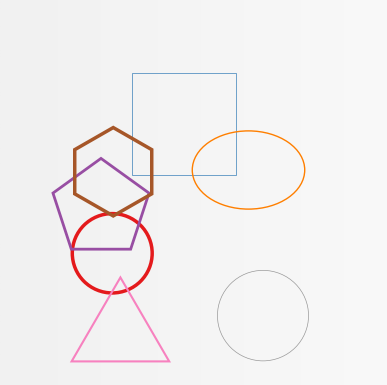[{"shape": "circle", "thickness": 2.5, "radius": 0.52, "center": [0.29, 0.342]}, {"shape": "square", "thickness": 0.5, "radius": 0.67, "center": [0.475, 0.678]}, {"shape": "pentagon", "thickness": 2, "radius": 0.65, "center": [0.261, 0.458]}, {"shape": "oval", "thickness": 1, "radius": 0.73, "center": [0.641, 0.558]}, {"shape": "hexagon", "thickness": 2.5, "radius": 0.57, "center": [0.292, 0.554]}, {"shape": "triangle", "thickness": 1.5, "radius": 0.73, "center": [0.311, 0.134]}, {"shape": "circle", "thickness": 0.5, "radius": 0.59, "center": [0.679, 0.18]}]